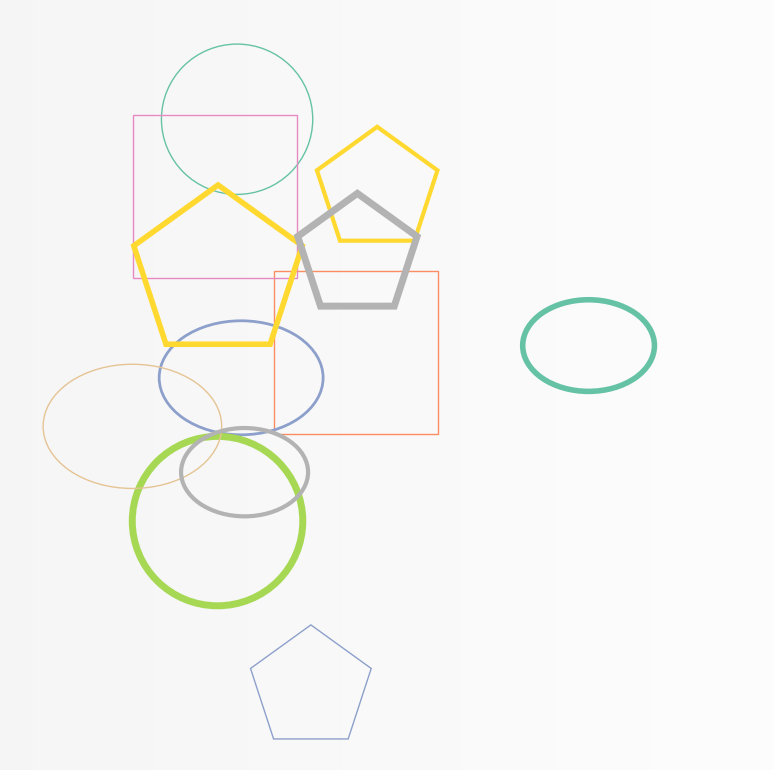[{"shape": "circle", "thickness": 0.5, "radius": 0.49, "center": [0.306, 0.845]}, {"shape": "oval", "thickness": 2, "radius": 0.43, "center": [0.759, 0.551]}, {"shape": "square", "thickness": 0.5, "radius": 0.53, "center": [0.459, 0.542]}, {"shape": "oval", "thickness": 1, "radius": 0.53, "center": [0.311, 0.509]}, {"shape": "pentagon", "thickness": 0.5, "radius": 0.41, "center": [0.401, 0.107]}, {"shape": "square", "thickness": 0.5, "radius": 0.53, "center": [0.278, 0.745]}, {"shape": "circle", "thickness": 2.5, "radius": 0.55, "center": [0.281, 0.323]}, {"shape": "pentagon", "thickness": 2, "radius": 0.57, "center": [0.281, 0.645]}, {"shape": "pentagon", "thickness": 1.5, "radius": 0.41, "center": [0.487, 0.754]}, {"shape": "oval", "thickness": 0.5, "radius": 0.58, "center": [0.171, 0.446]}, {"shape": "pentagon", "thickness": 2.5, "radius": 0.4, "center": [0.461, 0.668]}, {"shape": "oval", "thickness": 1.5, "radius": 0.41, "center": [0.316, 0.387]}]